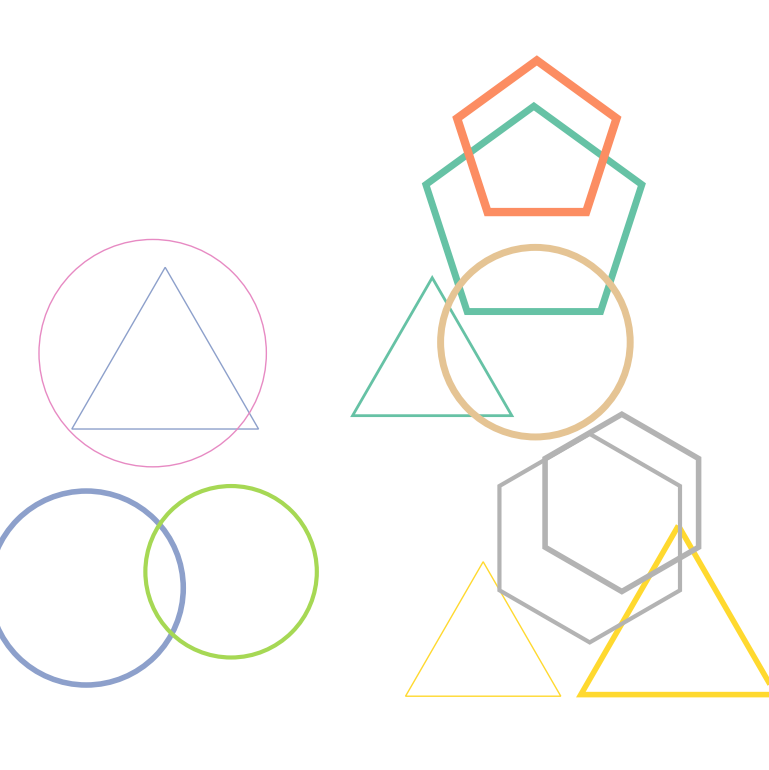[{"shape": "pentagon", "thickness": 2.5, "radius": 0.74, "center": [0.693, 0.715]}, {"shape": "triangle", "thickness": 1, "radius": 0.6, "center": [0.561, 0.52]}, {"shape": "pentagon", "thickness": 3, "radius": 0.54, "center": [0.697, 0.813]}, {"shape": "triangle", "thickness": 0.5, "radius": 0.7, "center": [0.215, 0.513]}, {"shape": "circle", "thickness": 2, "radius": 0.63, "center": [0.112, 0.236]}, {"shape": "circle", "thickness": 0.5, "radius": 0.74, "center": [0.198, 0.541]}, {"shape": "circle", "thickness": 1.5, "radius": 0.56, "center": [0.3, 0.257]}, {"shape": "triangle", "thickness": 2, "radius": 0.73, "center": [0.881, 0.171]}, {"shape": "triangle", "thickness": 0.5, "radius": 0.58, "center": [0.627, 0.154]}, {"shape": "circle", "thickness": 2.5, "radius": 0.62, "center": [0.695, 0.556]}, {"shape": "hexagon", "thickness": 2, "radius": 0.58, "center": [0.808, 0.347]}, {"shape": "hexagon", "thickness": 1.5, "radius": 0.68, "center": [0.766, 0.301]}]